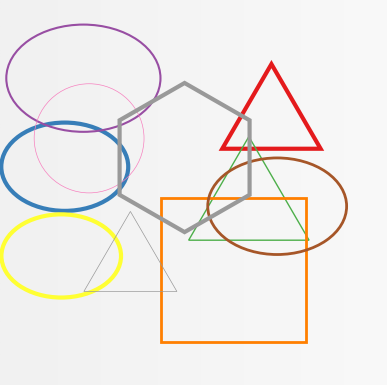[{"shape": "triangle", "thickness": 3, "radius": 0.73, "center": [0.7, 0.687]}, {"shape": "oval", "thickness": 3, "radius": 0.82, "center": [0.167, 0.567]}, {"shape": "triangle", "thickness": 1, "radius": 0.9, "center": [0.642, 0.466]}, {"shape": "oval", "thickness": 1.5, "radius": 0.99, "center": [0.215, 0.797]}, {"shape": "square", "thickness": 2, "radius": 0.93, "center": [0.602, 0.299]}, {"shape": "oval", "thickness": 3, "radius": 0.77, "center": [0.158, 0.335]}, {"shape": "oval", "thickness": 2, "radius": 0.9, "center": [0.715, 0.464]}, {"shape": "circle", "thickness": 0.5, "radius": 0.71, "center": [0.23, 0.641]}, {"shape": "triangle", "thickness": 0.5, "radius": 0.69, "center": [0.336, 0.312]}, {"shape": "hexagon", "thickness": 3, "radius": 0.97, "center": [0.476, 0.591]}]